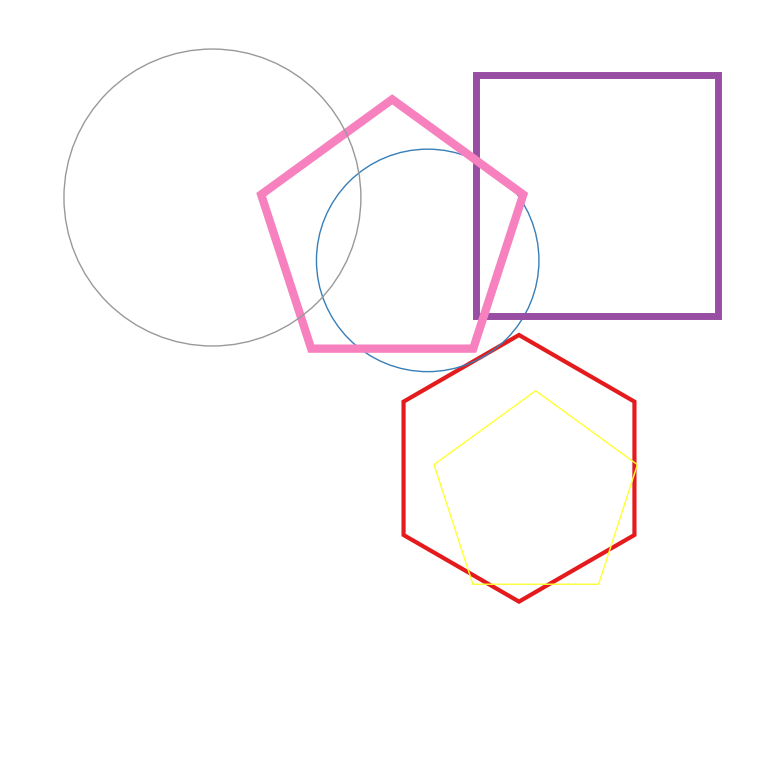[{"shape": "hexagon", "thickness": 1.5, "radius": 0.87, "center": [0.674, 0.392]}, {"shape": "circle", "thickness": 0.5, "radius": 0.72, "center": [0.555, 0.662]}, {"shape": "square", "thickness": 2.5, "radius": 0.79, "center": [0.775, 0.746]}, {"shape": "pentagon", "thickness": 0.5, "radius": 0.69, "center": [0.696, 0.354]}, {"shape": "pentagon", "thickness": 3, "radius": 0.89, "center": [0.509, 0.692]}, {"shape": "circle", "thickness": 0.5, "radius": 0.96, "center": [0.276, 0.743]}]